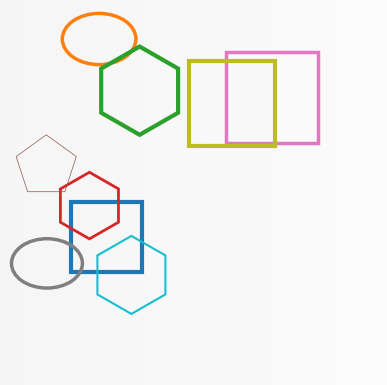[{"shape": "square", "thickness": 3, "radius": 0.46, "center": [0.275, 0.385]}, {"shape": "oval", "thickness": 2.5, "radius": 0.47, "center": [0.256, 0.899]}, {"shape": "hexagon", "thickness": 3, "radius": 0.57, "center": [0.36, 0.764]}, {"shape": "hexagon", "thickness": 2, "radius": 0.43, "center": [0.231, 0.466]}, {"shape": "pentagon", "thickness": 0.5, "radius": 0.41, "center": [0.119, 0.568]}, {"shape": "square", "thickness": 2.5, "radius": 0.59, "center": [0.703, 0.746]}, {"shape": "oval", "thickness": 2.5, "radius": 0.46, "center": [0.121, 0.316]}, {"shape": "square", "thickness": 3, "radius": 0.56, "center": [0.599, 0.731]}, {"shape": "hexagon", "thickness": 1.5, "radius": 0.51, "center": [0.339, 0.286]}]